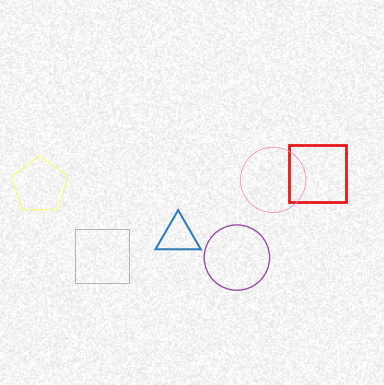[{"shape": "square", "thickness": 2, "radius": 0.37, "center": [0.825, 0.55]}, {"shape": "triangle", "thickness": 1.5, "radius": 0.34, "center": [0.463, 0.386]}, {"shape": "circle", "thickness": 1, "radius": 0.42, "center": [0.615, 0.331]}, {"shape": "pentagon", "thickness": 0.5, "radius": 0.39, "center": [0.103, 0.518]}, {"shape": "circle", "thickness": 0.5, "radius": 0.42, "center": [0.71, 0.533]}, {"shape": "square", "thickness": 0.5, "radius": 0.35, "center": [0.264, 0.336]}]